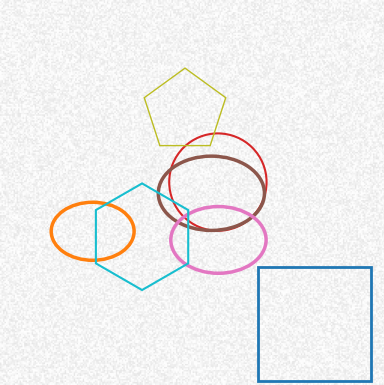[{"shape": "square", "thickness": 2, "radius": 0.74, "center": [0.817, 0.159]}, {"shape": "oval", "thickness": 2.5, "radius": 0.54, "center": [0.241, 0.399]}, {"shape": "circle", "thickness": 1.5, "radius": 0.63, "center": [0.566, 0.527]}, {"shape": "oval", "thickness": 2.5, "radius": 0.69, "center": [0.549, 0.498]}, {"shape": "oval", "thickness": 2.5, "radius": 0.62, "center": [0.567, 0.377]}, {"shape": "pentagon", "thickness": 1, "radius": 0.56, "center": [0.481, 0.712]}, {"shape": "hexagon", "thickness": 1.5, "radius": 0.69, "center": [0.369, 0.385]}]